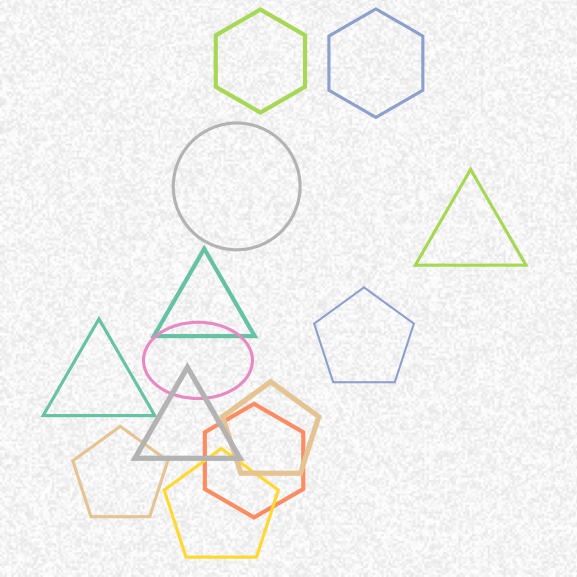[{"shape": "triangle", "thickness": 2, "radius": 0.5, "center": [0.354, 0.468]}, {"shape": "triangle", "thickness": 1.5, "radius": 0.56, "center": [0.171, 0.335]}, {"shape": "hexagon", "thickness": 2, "radius": 0.49, "center": [0.44, 0.202]}, {"shape": "hexagon", "thickness": 1.5, "radius": 0.47, "center": [0.651, 0.89]}, {"shape": "pentagon", "thickness": 1, "radius": 0.45, "center": [0.63, 0.411]}, {"shape": "oval", "thickness": 1.5, "radius": 0.47, "center": [0.343, 0.375]}, {"shape": "hexagon", "thickness": 2, "radius": 0.45, "center": [0.451, 0.893]}, {"shape": "triangle", "thickness": 1.5, "radius": 0.55, "center": [0.815, 0.595]}, {"shape": "pentagon", "thickness": 1.5, "radius": 0.52, "center": [0.383, 0.118]}, {"shape": "pentagon", "thickness": 2.5, "radius": 0.44, "center": [0.469, 0.251]}, {"shape": "pentagon", "thickness": 1.5, "radius": 0.43, "center": [0.208, 0.174]}, {"shape": "circle", "thickness": 1.5, "radius": 0.55, "center": [0.41, 0.676]}, {"shape": "triangle", "thickness": 2.5, "radius": 0.53, "center": [0.325, 0.258]}]